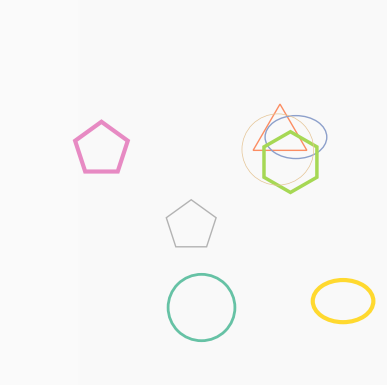[{"shape": "circle", "thickness": 2, "radius": 0.43, "center": [0.52, 0.201]}, {"shape": "triangle", "thickness": 1, "radius": 0.4, "center": [0.723, 0.65]}, {"shape": "oval", "thickness": 1, "radius": 0.4, "center": [0.764, 0.644]}, {"shape": "pentagon", "thickness": 3, "radius": 0.36, "center": [0.262, 0.612]}, {"shape": "hexagon", "thickness": 2.5, "radius": 0.39, "center": [0.75, 0.579]}, {"shape": "oval", "thickness": 3, "radius": 0.39, "center": [0.885, 0.218]}, {"shape": "circle", "thickness": 0.5, "radius": 0.46, "center": [0.717, 0.612]}, {"shape": "pentagon", "thickness": 1, "radius": 0.34, "center": [0.493, 0.414]}]